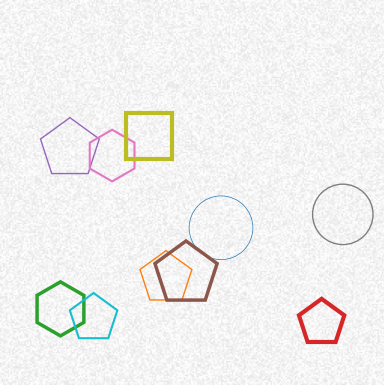[{"shape": "circle", "thickness": 0.5, "radius": 0.41, "center": [0.574, 0.408]}, {"shape": "pentagon", "thickness": 1, "radius": 0.35, "center": [0.431, 0.278]}, {"shape": "hexagon", "thickness": 2.5, "radius": 0.35, "center": [0.157, 0.198]}, {"shape": "pentagon", "thickness": 3, "radius": 0.31, "center": [0.835, 0.162]}, {"shape": "pentagon", "thickness": 1, "radius": 0.4, "center": [0.182, 0.614]}, {"shape": "pentagon", "thickness": 2.5, "radius": 0.42, "center": [0.483, 0.289]}, {"shape": "hexagon", "thickness": 1.5, "radius": 0.34, "center": [0.291, 0.596]}, {"shape": "circle", "thickness": 1, "radius": 0.39, "center": [0.89, 0.443]}, {"shape": "square", "thickness": 3, "radius": 0.3, "center": [0.387, 0.646]}, {"shape": "pentagon", "thickness": 1.5, "radius": 0.32, "center": [0.243, 0.174]}]